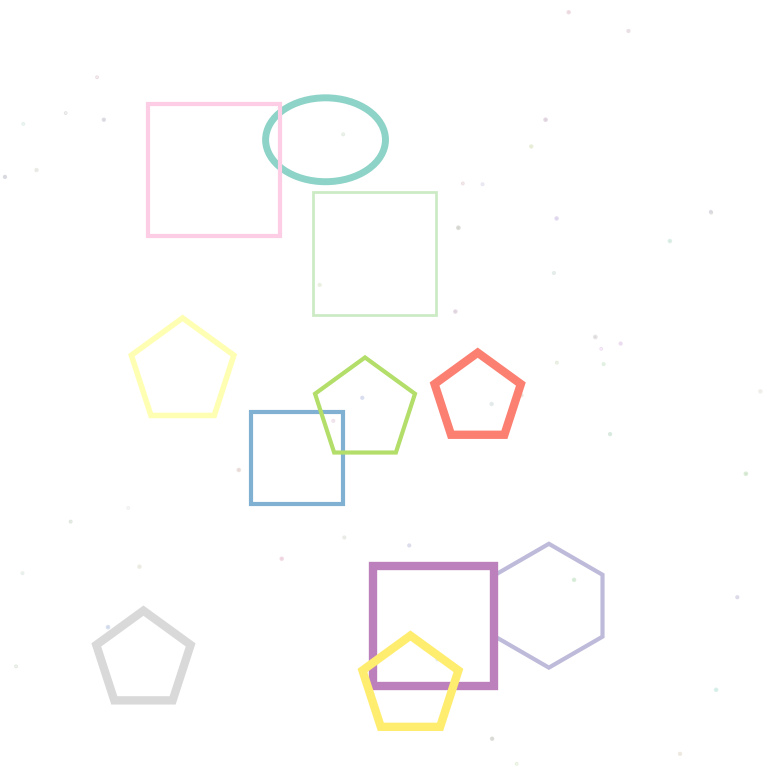[{"shape": "oval", "thickness": 2.5, "radius": 0.39, "center": [0.423, 0.818]}, {"shape": "pentagon", "thickness": 2, "radius": 0.35, "center": [0.237, 0.517]}, {"shape": "hexagon", "thickness": 1.5, "radius": 0.4, "center": [0.713, 0.213]}, {"shape": "pentagon", "thickness": 3, "radius": 0.29, "center": [0.62, 0.483]}, {"shape": "square", "thickness": 1.5, "radius": 0.3, "center": [0.386, 0.406]}, {"shape": "pentagon", "thickness": 1.5, "radius": 0.34, "center": [0.474, 0.468]}, {"shape": "square", "thickness": 1.5, "radius": 0.43, "center": [0.278, 0.78]}, {"shape": "pentagon", "thickness": 3, "radius": 0.32, "center": [0.186, 0.143]}, {"shape": "square", "thickness": 3, "radius": 0.39, "center": [0.563, 0.187]}, {"shape": "square", "thickness": 1, "radius": 0.4, "center": [0.487, 0.671]}, {"shape": "pentagon", "thickness": 3, "radius": 0.33, "center": [0.533, 0.109]}]